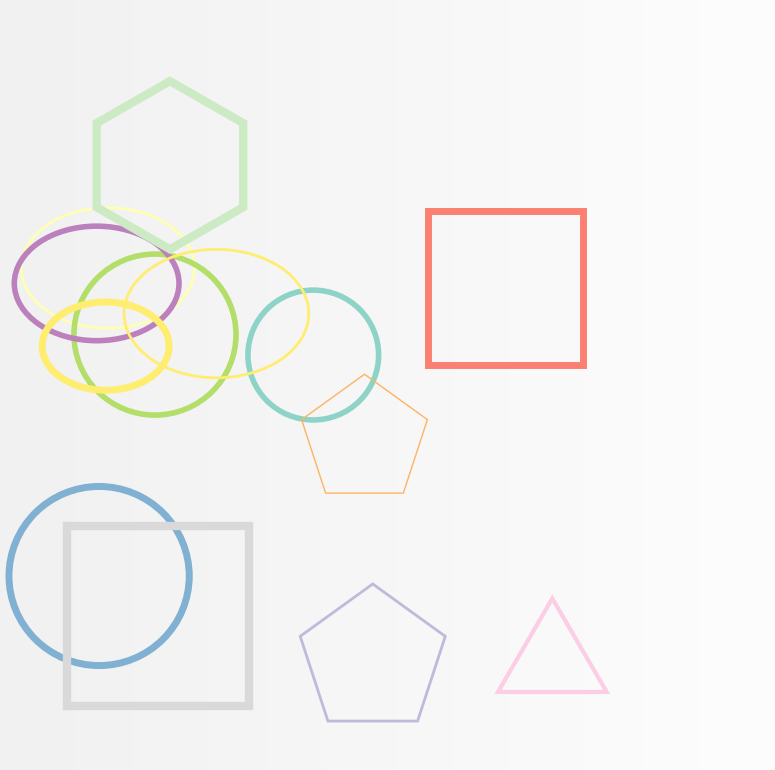[{"shape": "circle", "thickness": 2, "radius": 0.42, "center": [0.404, 0.539]}, {"shape": "oval", "thickness": 1, "radius": 0.56, "center": [0.139, 0.652]}, {"shape": "pentagon", "thickness": 1, "radius": 0.49, "center": [0.481, 0.143]}, {"shape": "square", "thickness": 2.5, "radius": 0.5, "center": [0.653, 0.626]}, {"shape": "circle", "thickness": 2.5, "radius": 0.58, "center": [0.128, 0.252]}, {"shape": "pentagon", "thickness": 0.5, "radius": 0.43, "center": [0.47, 0.429]}, {"shape": "circle", "thickness": 2, "radius": 0.52, "center": [0.2, 0.565]}, {"shape": "triangle", "thickness": 1.5, "radius": 0.4, "center": [0.713, 0.142]}, {"shape": "square", "thickness": 3, "radius": 0.59, "center": [0.204, 0.2]}, {"shape": "oval", "thickness": 2, "radius": 0.53, "center": [0.125, 0.632]}, {"shape": "hexagon", "thickness": 3, "radius": 0.55, "center": [0.219, 0.785]}, {"shape": "oval", "thickness": 2.5, "radius": 0.41, "center": [0.136, 0.551]}, {"shape": "oval", "thickness": 1, "radius": 0.6, "center": [0.279, 0.593]}]